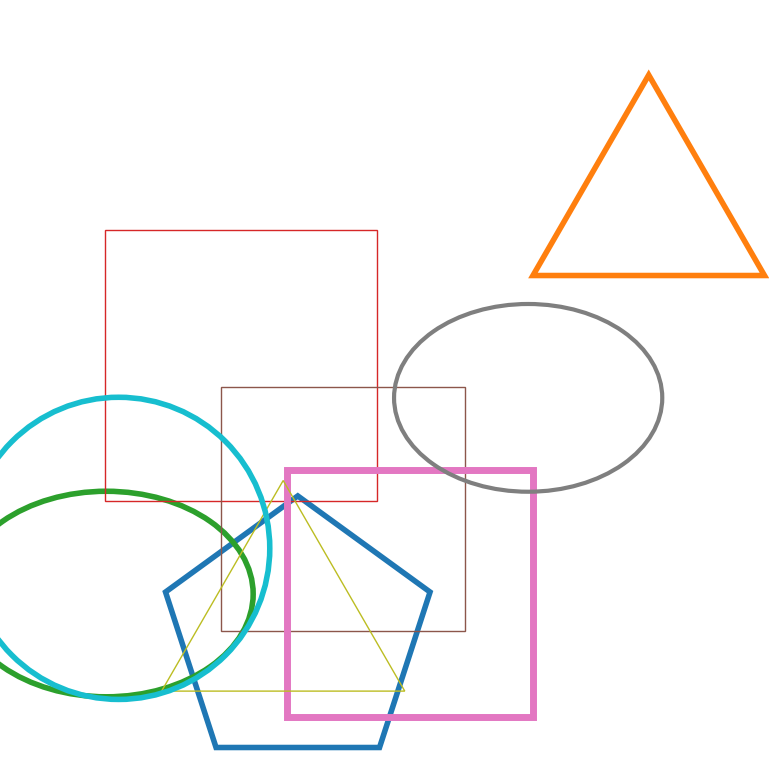[{"shape": "pentagon", "thickness": 2, "radius": 0.9, "center": [0.387, 0.175]}, {"shape": "triangle", "thickness": 2, "radius": 0.87, "center": [0.842, 0.729]}, {"shape": "oval", "thickness": 2, "radius": 0.95, "center": [0.138, 0.229]}, {"shape": "square", "thickness": 0.5, "radius": 0.88, "center": [0.313, 0.526]}, {"shape": "square", "thickness": 0.5, "radius": 0.79, "center": [0.446, 0.339]}, {"shape": "square", "thickness": 2.5, "radius": 0.8, "center": [0.533, 0.229]}, {"shape": "oval", "thickness": 1.5, "radius": 0.87, "center": [0.686, 0.483]}, {"shape": "triangle", "thickness": 0.5, "radius": 0.91, "center": [0.368, 0.194]}, {"shape": "circle", "thickness": 2, "radius": 0.98, "center": [0.154, 0.288]}]